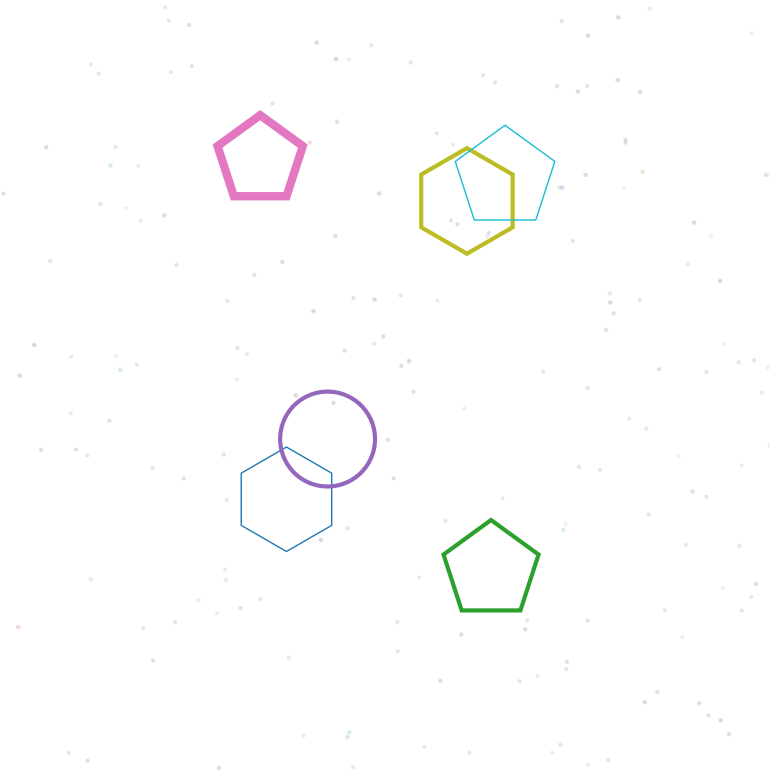[{"shape": "hexagon", "thickness": 0.5, "radius": 0.34, "center": [0.372, 0.352]}, {"shape": "pentagon", "thickness": 1.5, "radius": 0.32, "center": [0.638, 0.26]}, {"shape": "circle", "thickness": 1.5, "radius": 0.31, "center": [0.425, 0.43]}, {"shape": "pentagon", "thickness": 3, "radius": 0.29, "center": [0.338, 0.792]}, {"shape": "hexagon", "thickness": 1.5, "radius": 0.34, "center": [0.606, 0.739]}, {"shape": "pentagon", "thickness": 0.5, "radius": 0.34, "center": [0.656, 0.769]}]